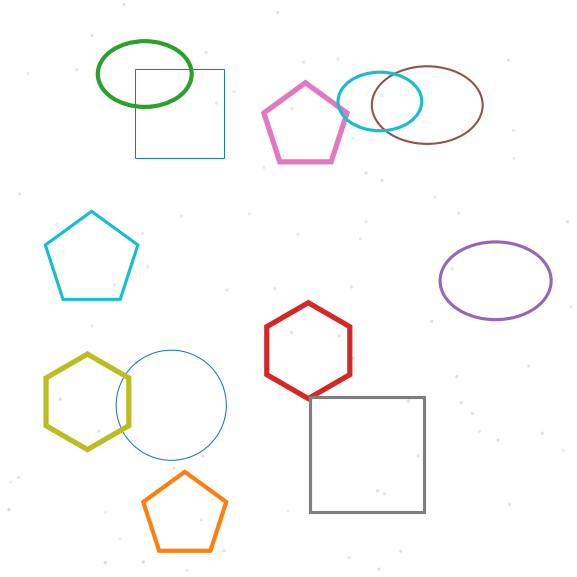[{"shape": "square", "thickness": 0.5, "radius": 0.38, "center": [0.311, 0.803]}, {"shape": "circle", "thickness": 0.5, "radius": 0.48, "center": [0.297, 0.297]}, {"shape": "pentagon", "thickness": 2, "radius": 0.38, "center": [0.32, 0.107]}, {"shape": "oval", "thickness": 2, "radius": 0.41, "center": [0.251, 0.871]}, {"shape": "hexagon", "thickness": 2.5, "radius": 0.42, "center": [0.534, 0.392]}, {"shape": "oval", "thickness": 1.5, "radius": 0.48, "center": [0.858, 0.513]}, {"shape": "oval", "thickness": 1, "radius": 0.48, "center": [0.74, 0.817]}, {"shape": "pentagon", "thickness": 2.5, "radius": 0.38, "center": [0.529, 0.78]}, {"shape": "square", "thickness": 1.5, "radius": 0.5, "center": [0.635, 0.212]}, {"shape": "hexagon", "thickness": 2.5, "radius": 0.41, "center": [0.151, 0.303]}, {"shape": "oval", "thickness": 1.5, "radius": 0.36, "center": [0.658, 0.823]}, {"shape": "pentagon", "thickness": 1.5, "radius": 0.42, "center": [0.159, 0.549]}]